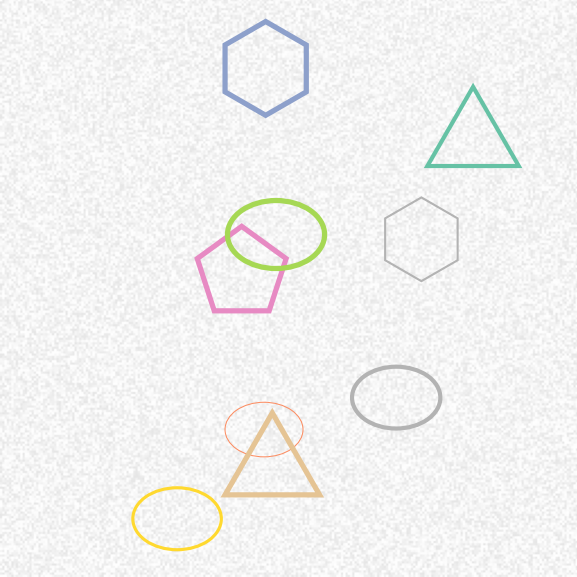[{"shape": "triangle", "thickness": 2, "radius": 0.46, "center": [0.819, 0.757]}, {"shape": "oval", "thickness": 0.5, "radius": 0.34, "center": [0.457, 0.255]}, {"shape": "hexagon", "thickness": 2.5, "radius": 0.41, "center": [0.46, 0.881]}, {"shape": "pentagon", "thickness": 2.5, "radius": 0.4, "center": [0.419, 0.526]}, {"shape": "oval", "thickness": 2.5, "radius": 0.42, "center": [0.478, 0.593]}, {"shape": "oval", "thickness": 1.5, "radius": 0.38, "center": [0.307, 0.101]}, {"shape": "triangle", "thickness": 2.5, "radius": 0.47, "center": [0.472, 0.19]}, {"shape": "hexagon", "thickness": 1, "radius": 0.36, "center": [0.73, 0.585]}, {"shape": "oval", "thickness": 2, "radius": 0.38, "center": [0.686, 0.311]}]